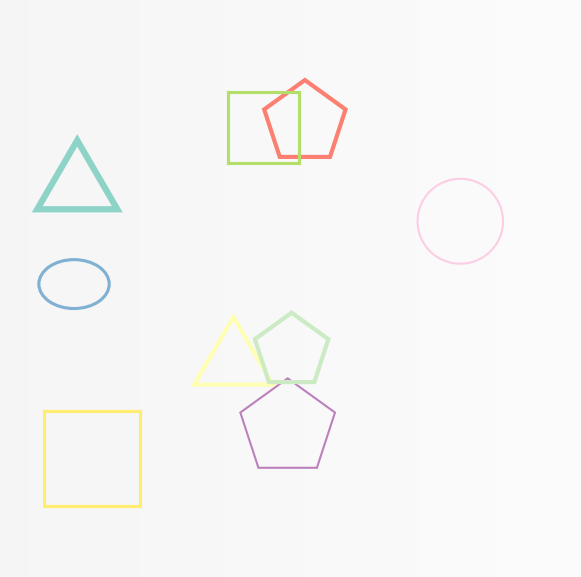[{"shape": "triangle", "thickness": 3, "radius": 0.4, "center": [0.133, 0.677]}, {"shape": "triangle", "thickness": 2, "radius": 0.39, "center": [0.402, 0.372]}, {"shape": "pentagon", "thickness": 2, "radius": 0.37, "center": [0.525, 0.787]}, {"shape": "oval", "thickness": 1.5, "radius": 0.3, "center": [0.127, 0.507]}, {"shape": "square", "thickness": 1.5, "radius": 0.31, "center": [0.453, 0.778]}, {"shape": "circle", "thickness": 1, "radius": 0.37, "center": [0.792, 0.616]}, {"shape": "pentagon", "thickness": 1, "radius": 0.43, "center": [0.495, 0.258]}, {"shape": "pentagon", "thickness": 2, "radius": 0.33, "center": [0.502, 0.391]}, {"shape": "square", "thickness": 1.5, "radius": 0.41, "center": [0.159, 0.205]}]